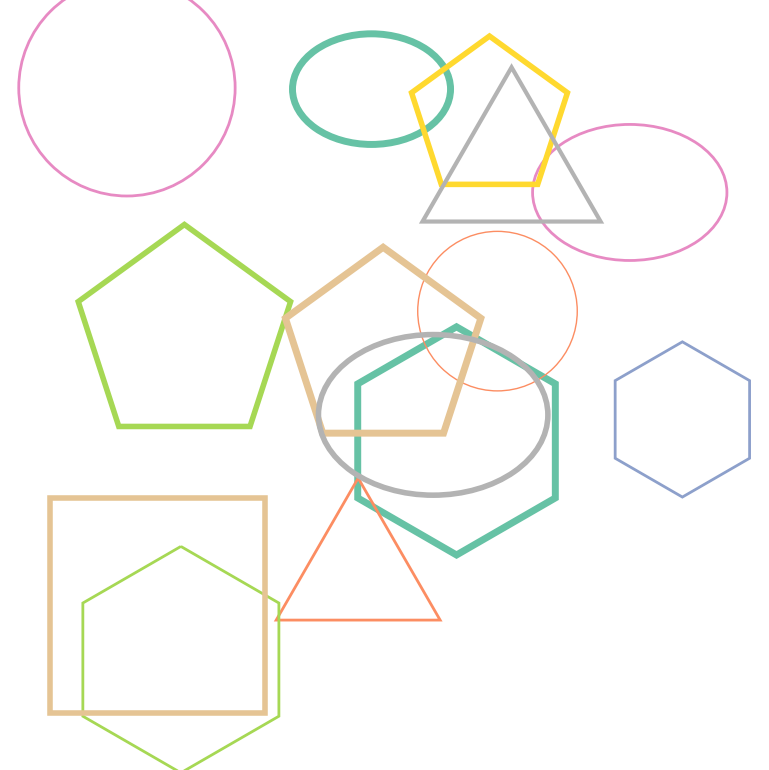[{"shape": "hexagon", "thickness": 2.5, "radius": 0.74, "center": [0.593, 0.427]}, {"shape": "oval", "thickness": 2.5, "radius": 0.51, "center": [0.482, 0.884]}, {"shape": "circle", "thickness": 0.5, "radius": 0.52, "center": [0.646, 0.596]}, {"shape": "triangle", "thickness": 1, "radius": 0.61, "center": [0.465, 0.256]}, {"shape": "hexagon", "thickness": 1, "radius": 0.5, "center": [0.886, 0.455]}, {"shape": "oval", "thickness": 1, "radius": 0.63, "center": [0.818, 0.75]}, {"shape": "circle", "thickness": 1, "radius": 0.7, "center": [0.165, 0.886]}, {"shape": "pentagon", "thickness": 2, "radius": 0.72, "center": [0.239, 0.563]}, {"shape": "hexagon", "thickness": 1, "radius": 0.73, "center": [0.235, 0.143]}, {"shape": "pentagon", "thickness": 2, "radius": 0.53, "center": [0.636, 0.847]}, {"shape": "pentagon", "thickness": 2.5, "radius": 0.67, "center": [0.498, 0.545]}, {"shape": "square", "thickness": 2, "radius": 0.7, "center": [0.205, 0.214]}, {"shape": "oval", "thickness": 2, "radius": 0.74, "center": [0.563, 0.461]}, {"shape": "triangle", "thickness": 1.5, "radius": 0.67, "center": [0.664, 0.779]}]